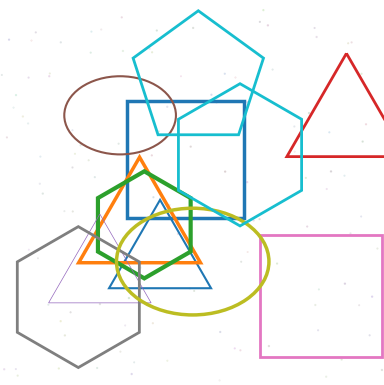[{"shape": "triangle", "thickness": 1.5, "radius": 0.76, "center": [0.416, 0.328]}, {"shape": "square", "thickness": 2.5, "radius": 0.76, "center": [0.482, 0.586]}, {"shape": "triangle", "thickness": 2.5, "radius": 0.91, "center": [0.363, 0.409]}, {"shape": "hexagon", "thickness": 3, "radius": 0.7, "center": [0.375, 0.416]}, {"shape": "triangle", "thickness": 2, "radius": 0.89, "center": [0.9, 0.683]}, {"shape": "triangle", "thickness": 0.5, "radius": 0.77, "center": [0.259, 0.29]}, {"shape": "oval", "thickness": 1.5, "radius": 0.73, "center": [0.312, 0.7]}, {"shape": "square", "thickness": 2, "radius": 0.79, "center": [0.834, 0.23]}, {"shape": "hexagon", "thickness": 2, "radius": 0.92, "center": [0.203, 0.228]}, {"shape": "oval", "thickness": 2.5, "radius": 0.99, "center": [0.501, 0.321]}, {"shape": "hexagon", "thickness": 2, "radius": 0.92, "center": [0.623, 0.598]}, {"shape": "pentagon", "thickness": 2, "radius": 0.89, "center": [0.515, 0.794]}]